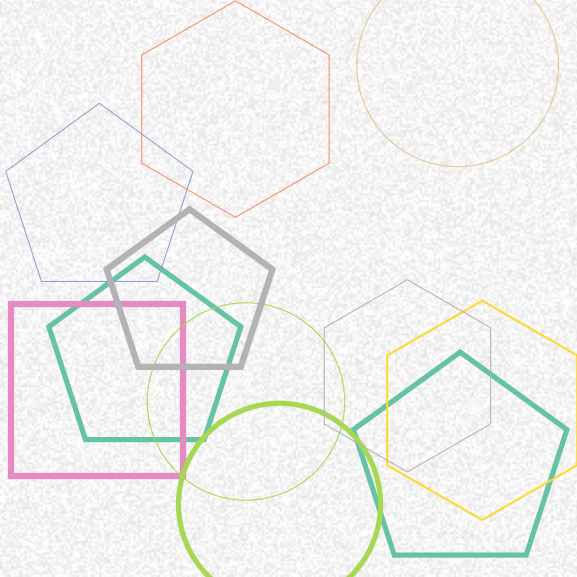[{"shape": "pentagon", "thickness": 2.5, "radius": 0.97, "center": [0.797, 0.195]}, {"shape": "pentagon", "thickness": 2.5, "radius": 0.87, "center": [0.251, 0.379]}, {"shape": "hexagon", "thickness": 0.5, "radius": 0.94, "center": [0.408, 0.81]}, {"shape": "pentagon", "thickness": 0.5, "radius": 0.85, "center": [0.172, 0.65]}, {"shape": "square", "thickness": 3, "radius": 0.75, "center": [0.167, 0.324]}, {"shape": "circle", "thickness": 0.5, "radius": 0.85, "center": [0.426, 0.304]}, {"shape": "circle", "thickness": 2.5, "radius": 0.88, "center": [0.484, 0.126]}, {"shape": "hexagon", "thickness": 1, "radius": 0.95, "center": [0.835, 0.289]}, {"shape": "circle", "thickness": 0.5, "radius": 0.87, "center": [0.792, 0.885]}, {"shape": "pentagon", "thickness": 3, "radius": 0.75, "center": [0.328, 0.486]}, {"shape": "hexagon", "thickness": 0.5, "radius": 0.83, "center": [0.706, 0.348]}]